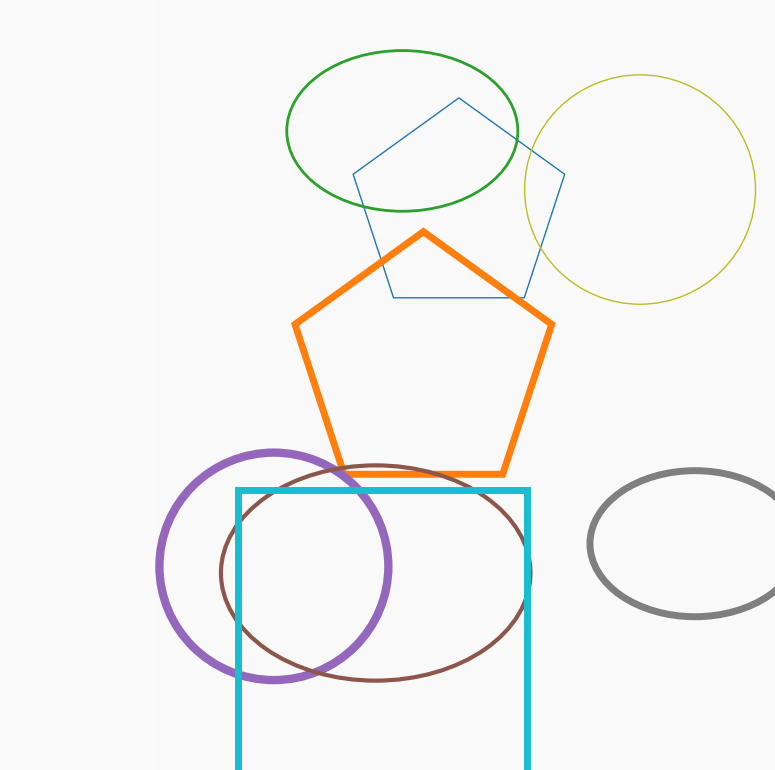[{"shape": "pentagon", "thickness": 0.5, "radius": 0.72, "center": [0.592, 0.729]}, {"shape": "pentagon", "thickness": 2.5, "radius": 0.87, "center": [0.546, 0.525]}, {"shape": "oval", "thickness": 1, "radius": 0.75, "center": [0.519, 0.83]}, {"shape": "circle", "thickness": 3, "radius": 0.74, "center": [0.353, 0.264]}, {"shape": "oval", "thickness": 1.5, "radius": 1.0, "center": [0.485, 0.256]}, {"shape": "oval", "thickness": 2.5, "radius": 0.68, "center": [0.897, 0.294]}, {"shape": "circle", "thickness": 0.5, "radius": 0.74, "center": [0.826, 0.754]}, {"shape": "square", "thickness": 2.5, "radius": 0.93, "center": [0.494, 0.176]}]